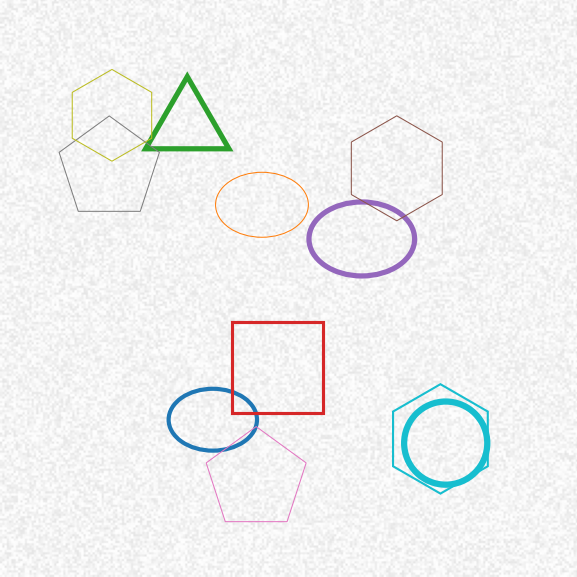[{"shape": "oval", "thickness": 2, "radius": 0.38, "center": [0.369, 0.272]}, {"shape": "oval", "thickness": 0.5, "radius": 0.4, "center": [0.454, 0.645]}, {"shape": "triangle", "thickness": 2.5, "radius": 0.42, "center": [0.324, 0.783]}, {"shape": "square", "thickness": 1.5, "radius": 0.39, "center": [0.481, 0.363]}, {"shape": "oval", "thickness": 2.5, "radius": 0.46, "center": [0.626, 0.585]}, {"shape": "hexagon", "thickness": 0.5, "radius": 0.45, "center": [0.687, 0.708]}, {"shape": "pentagon", "thickness": 0.5, "radius": 0.46, "center": [0.444, 0.169]}, {"shape": "pentagon", "thickness": 0.5, "radius": 0.46, "center": [0.189, 0.707]}, {"shape": "hexagon", "thickness": 0.5, "radius": 0.4, "center": [0.194, 0.799]}, {"shape": "circle", "thickness": 3, "radius": 0.36, "center": [0.772, 0.232]}, {"shape": "hexagon", "thickness": 1, "radius": 0.47, "center": [0.763, 0.239]}]